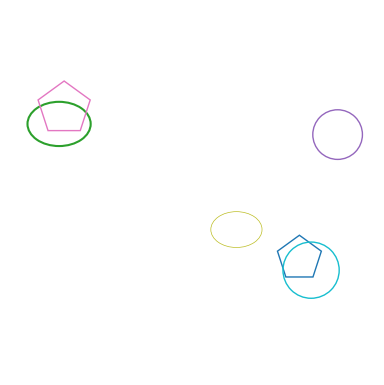[{"shape": "pentagon", "thickness": 1, "radius": 0.3, "center": [0.778, 0.329]}, {"shape": "oval", "thickness": 1.5, "radius": 0.41, "center": [0.153, 0.678]}, {"shape": "circle", "thickness": 1, "radius": 0.32, "center": [0.877, 0.65]}, {"shape": "pentagon", "thickness": 1, "radius": 0.36, "center": [0.167, 0.718]}, {"shape": "oval", "thickness": 0.5, "radius": 0.33, "center": [0.614, 0.404]}, {"shape": "circle", "thickness": 1, "radius": 0.37, "center": [0.808, 0.298]}]